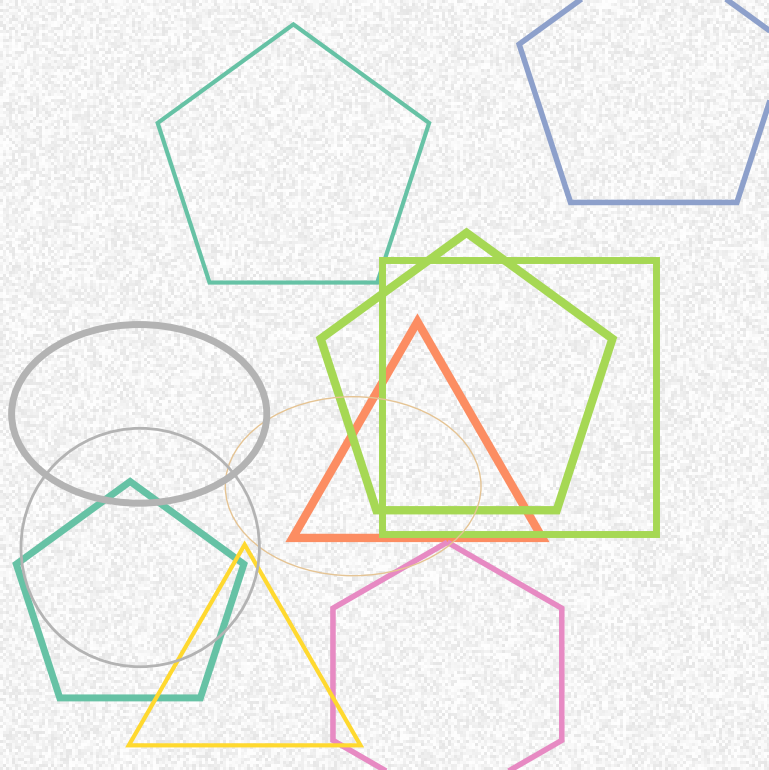[{"shape": "pentagon", "thickness": 1.5, "radius": 0.93, "center": [0.381, 0.783]}, {"shape": "pentagon", "thickness": 2.5, "radius": 0.78, "center": [0.169, 0.219]}, {"shape": "triangle", "thickness": 3, "radius": 0.94, "center": [0.542, 0.395]}, {"shape": "pentagon", "thickness": 2, "radius": 0.92, "center": [0.849, 0.886]}, {"shape": "hexagon", "thickness": 2, "radius": 0.86, "center": [0.581, 0.124]}, {"shape": "pentagon", "thickness": 3, "radius": 1.0, "center": [0.606, 0.499]}, {"shape": "square", "thickness": 2.5, "radius": 0.89, "center": [0.674, 0.485]}, {"shape": "triangle", "thickness": 1.5, "radius": 0.87, "center": [0.318, 0.119]}, {"shape": "oval", "thickness": 0.5, "radius": 0.83, "center": [0.459, 0.369]}, {"shape": "circle", "thickness": 1, "radius": 0.77, "center": [0.182, 0.289]}, {"shape": "oval", "thickness": 2.5, "radius": 0.83, "center": [0.181, 0.463]}]